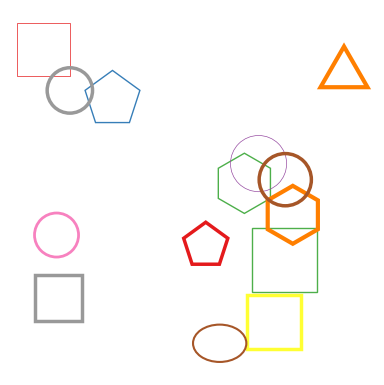[{"shape": "pentagon", "thickness": 2.5, "radius": 0.3, "center": [0.534, 0.362]}, {"shape": "square", "thickness": 0.5, "radius": 0.34, "center": [0.114, 0.871]}, {"shape": "pentagon", "thickness": 1, "radius": 0.37, "center": [0.292, 0.742]}, {"shape": "square", "thickness": 1, "radius": 0.42, "center": [0.739, 0.324]}, {"shape": "hexagon", "thickness": 1, "radius": 0.39, "center": [0.635, 0.524]}, {"shape": "circle", "thickness": 0.5, "radius": 0.36, "center": [0.672, 0.575]}, {"shape": "triangle", "thickness": 3, "radius": 0.35, "center": [0.894, 0.809]}, {"shape": "hexagon", "thickness": 3, "radius": 0.38, "center": [0.761, 0.442]}, {"shape": "square", "thickness": 2.5, "radius": 0.35, "center": [0.711, 0.163]}, {"shape": "circle", "thickness": 2.5, "radius": 0.34, "center": [0.741, 0.533]}, {"shape": "oval", "thickness": 1.5, "radius": 0.35, "center": [0.571, 0.108]}, {"shape": "circle", "thickness": 2, "radius": 0.29, "center": [0.147, 0.39]}, {"shape": "square", "thickness": 2.5, "radius": 0.3, "center": [0.152, 0.226]}, {"shape": "circle", "thickness": 2.5, "radius": 0.29, "center": [0.181, 0.765]}]